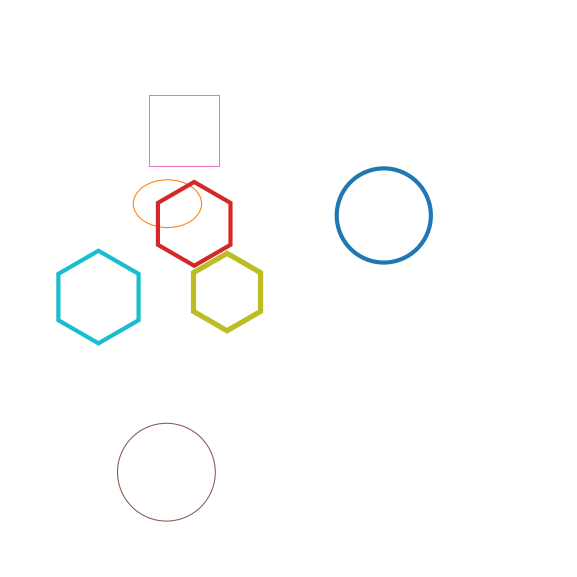[{"shape": "circle", "thickness": 2, "radius": 0.41, "center": [0.665, 0.626]}, {"shape": "oval", "thickness": 0.5, "radius": 0.3, "center": [0.29, 0.646]}, {"shape": "hexagon", "thickness": 2, "radius": 0.36, "center": [0.336, 0.612]}, {"shape": "circle", "thickness": 0.5, "radius": 0.42, "center": [0.288, 0.181]}, {"shape": "square", "thickness": 0.5, "radius": 0.3, "center": [0.319, 0.773]}, {"shape": "hexagon", "thickness": 2.5, "radius": 0.34, "center": [0.393, 0.493]}, {"shape": "hexagon", "thickness": 2, "radius": 0.4, "center": [0.171, 0.485]}]